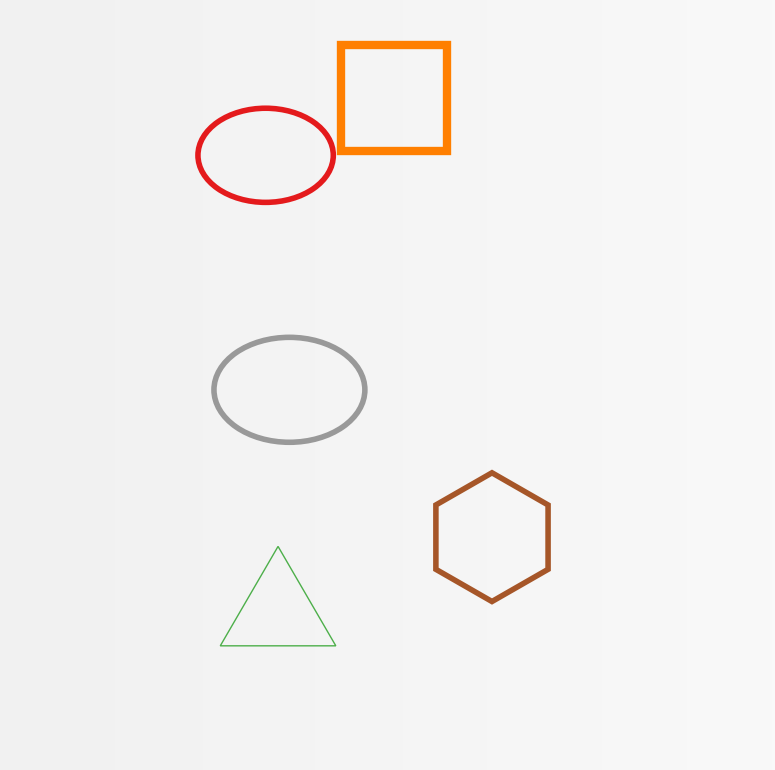[{"shape": "oval", "thickness": 2, "radius": 0.44, "center": [0.343, 0.798]}, {"shape": "triangle", "thickness": 0.5, "radius": 0.43, "center": [0.359, 0.204]}, {"shape": "square", "thickness": 3, "radius": 0.34, "center": [0.508, 0.873]}, {"shape": "hexagon", "thickness": 2, "radius": 0.42, "center": [0.635, 0.302]}, {"shape": "oval", "thickness": 2, "radius": 0.49, "center": [0.373, 0.494]}]